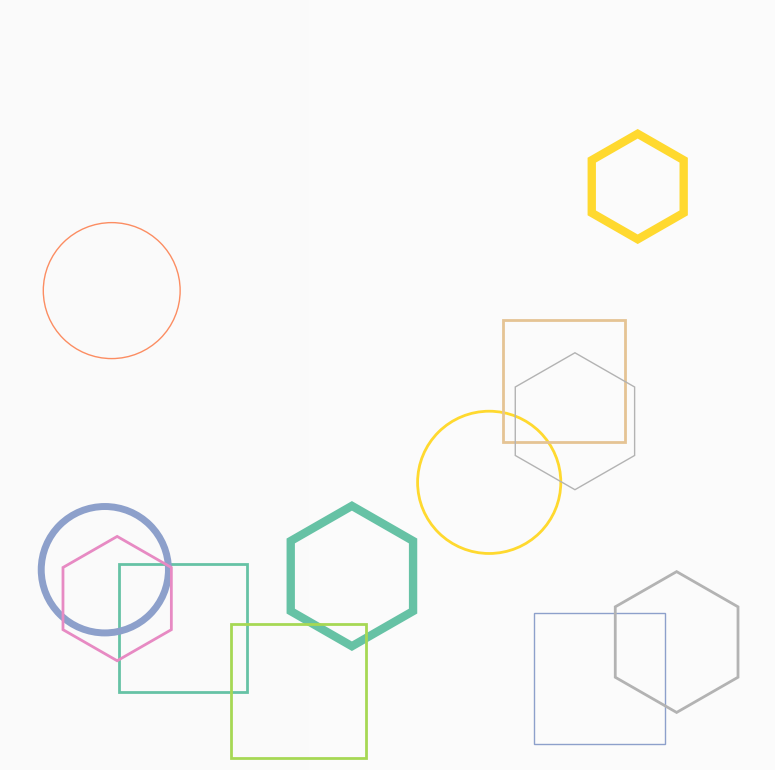[{"shape": "square", "thickness": 1, "radius": 0.41, "center": [0.236, 0.184]}, {"shape": "hexagon", "thickness": 3, "radius": 0.46, "center": [0.454, 0.252]}, {"shape": "circle", "thickness": 0.5, "radius": 0.44, "center": [0.144, 0.623]}, {"shape": "square", "thickness": 0.5, "radius": 0.42, "center": [0.774, 0.118]}, {"shape": "circle", "thickness": 2.5, "radius": 0.41, "center": [0.135, 0.26]}, {"shape": "hexagon", "thickness": 1, "radius": 0.4, "center": [0.151, 0.223]}, {"shape": "square", "thickness": 1, "radius": 0.44, "center": [0.385, 0.103]}, {"shape": "hexagon", "thickness": 3, "radius": 0.34, "center": [0.823, 0.758]}, {"shape": "circle", "thickness": 1, "radius": 0.46, "center": [0.631, 0.374]}, {"shape": "square", "thickness": 1, "radius": 0.4, "center": [0.728, 0.505]}, {"shape": "hexagon", "thickness": 0.5, "radius": 0.44, "center": [0.742, 0.453]}, {"shape": "hexagon", "thickness": 1, "radius": 0.46, "center": [0.873, 0.166]}]